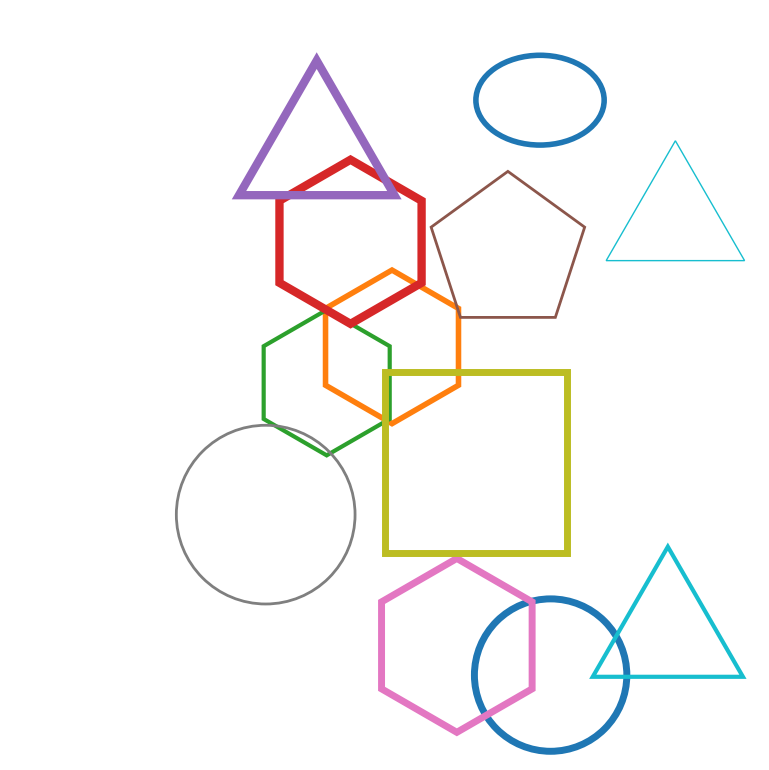[{"shape": "circle", "thickness": 2.5, "radius": 0.49, "center": [0.715, 0.123]}, {"shape": "oval", "thickness": 2, "radius": 0.42, "center": [0.701, 0.87]}, {"shape": "hexagon", "thickness": 2, "radius": 0.5, "center": [0.509, 0.55]}, {"shape": "hexagon", "thickness": 1.5, "radius": 0.47, "center": [0.424, 0.503]}, {"shape": "hexagon", "thickness": 3, "radius": 0.53, "center": [0.455, 0.686]}, {"shape": "triangle", "thickness": 3, "radius": 0.58, "center": [0.411, 0.805]}, {"shape": "pentagon", "thickness": 1, "radius": 0.52, "center": [0.66, 0.673]}, {"shape": "hexagon", "thickness": 2.5, "radius": 0.56, "center": [0.593, 0.162]}, {"shape": "circle", "thickness": 1, "radius": 0.58, "center": [0.345, 0.332]}, {"shape": "square", "thickness": 2.5, "radius": 0.59, "center": [0.618, 0.4]}, {"shape": "triangle", "thickness": 1.5, "radius": 0.56, "center": [0.867, 0.177]}, {"shape": "triangle", "thickness": 0.5, "radius": 0.52, "center": [0.877, 0.713]}]